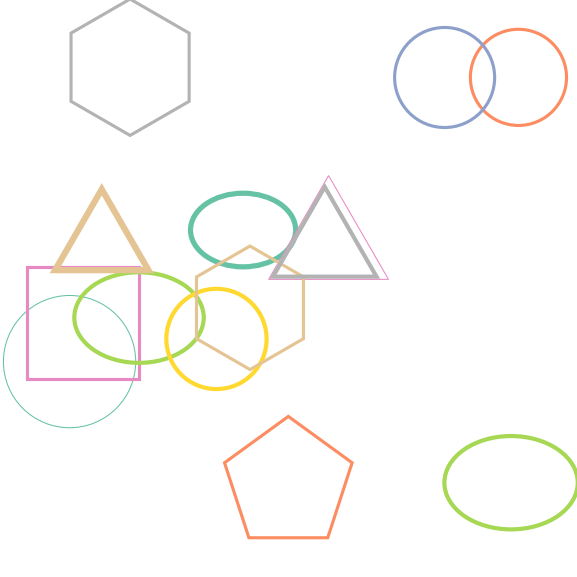[{"shape": "oval", "thickness": 2.5, "radius": 0.46, "center": [0.421, 0.601]}, {"shape": "circle", "thickness": 0.5, "radius": 0.57, "center": [0.12, 0.373]}, {"shape": "circle", "thickness": 1.5, "radius": 0.42, "center": [0.898, 0.865]}, {"shape": "pentagon", "thickness": 1.5, "radius": 0.58, "center": [0.499, 0.162]}, {"shape": "circle", "thickness": 1.5, "radius": 0.43, "center": [0.77, 0.865]}, {"shape": "square", "thickness": 1.5, "radius": 0.48, "center": [0.143, 0.44]}, {"shape": "triangle", "thickness": 0.5, "radius": 0.6, "center": [0.569, 0.575]}, {"shape": "oval", "thickness": 2, "radius": 0.56, "center": [0.241, 0.449]}, {"shape": "oval", "thickness": 2, "radius": 0.58, "center": [0.885, 0.163]}, {"shape": "circle", "thickness": 2, "radius": 0.43, "center": [0.375, 0.412]}, {"shape": "hexagon", "thickness": 1.5, "radius": 0.53, "center": [0.433, 0.466]}, {"shape": "triangle", "thickness": 3, "radius": 0.47, "center": [0.176, 0.578]}, {"shape": "triangle", "thickness": 2, "radius": 0.52, "center": [0.562, 0.572]}, {"shape": "hexagon", "thickness": 1.5, "radius": 0.59, "center": [0.225, 0.883]}]